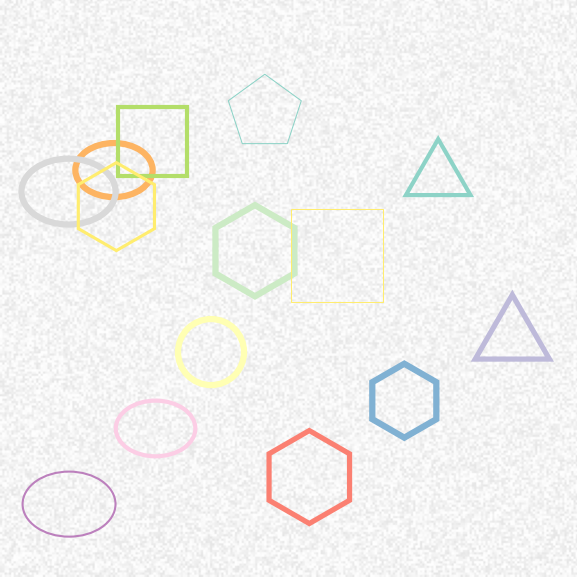[{"shape": "triangle", "thickness": 2, "radius": 0.32, "center": [0.759, 0.694]}, {"shape": "pentagon", "thickness": 0.5, "radius": 0.33, "center": [0.459, 0.804]}, {"shape": "circle", "thickness": 3, "radius": 0.29, "center": [0.365, 0.389]}, {"shape": "triangle", "thickness": 2.5, "radius": 0.37, "center": [0.887, 0.414]}, {"shape": "hexagon", "thickness": 2.5, "radius": 0.4, "center": [0.536, 0.173]}, {"shape": "hexagon", "thickness": 3, "radius": 0.32, "center": [0.7, 0.305]}, {"shape": "oval", "thickness": 3, "radius": 0.33, "center": [0.197, 0.705]}, {"shape": "square", "thickness": 2, "radius": 0.3, "center": [0.263, 0.755]}, {"shape": "oval", "thickness": 2, "radius": 0.34, "center": [0.269, 0.257]}, {"shape": "oval", "thickness": 3, "radius": 0.41, "center": [0.119, 0.667]}, {"shape": "oval", "thickness": 1, "radius": 0.4, "center": [0.12, 0.126]}, {"shape": "hexagon", "thickness": 3, "radius": 0.39, "center": [0.441, 0.565]}, {"shape": "square", "thickness": 0.5, "radius": 0.4, "center": [0.583, 0.557]}, {"shape": "hexagon", "thickness": 1.5, "radius": 0.38, "center": [0.202, 0.641]}]